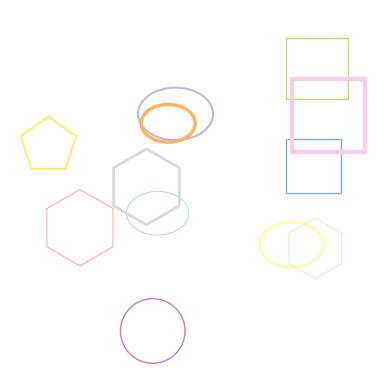[{"shape": "oval", "thickness": 0.5, "radius": 0.4, "center": [0.409, 0.446]}, {"shape": "oval", "thickness": 2, "radius": 0.42, "center": [0.758, 0.365]}, {"shape": "oval", "thickness": 1.5, "radius": 0.49, "center": [0.456, 0.704]}, {"shape": "hexagon", "thickness": 0.5, "radius": 0.5, "center": [0.208, 0.409]}, {"shape": "square", "thickness": 1, "radius": 0.35, "center": [0.814, 0.569]}, {"shape": "oval", "thickness": 2.5, "radius": 0.35, "center": [0.437, 0.68]}, {"shape": "square", "thickness": 1, "radius": 0.4, "center": [0.823, 0.822]}, {"shape": "square", "thickness": 3, "radius": 0.48, "center": [0.854, 0.7]}, {"shape": "hexagon", "thickness": 2, "radius": 0.49, "center": [0.38, 0.515]}, {"shape": "circle", "thickness": 1, "radius": 0.42, "center": [0.397, 0.14]}, {"shape": "hexagon", "thickness": 0.5, "radius": 0.39, "center": [0.819, 0.355]}, {"shape": "pentagon", "thickness": 1.5, "radius": 0.38, "center": [0.126, 0.622]}]